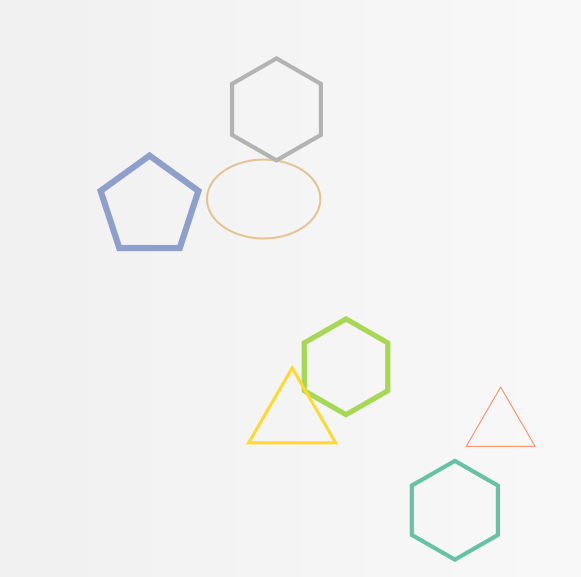[{"shape": "hexagon", "thickness": 2, "radius": 0.43, "center": [0.783, 0.116]}, {"shape": "triangle", "thickness": 0.5, "radius": 0.34, "center": [0.861, 0.26]}, {"shape": "pentagon", "thickness": 3, "radius": 0.44, "center": [0.257, 0.641]}, {"shape": "hexagon", "thickness": 2.5, "radius": 0.41, "center": [0.595, 0.364]}, {"shape": "triangle", "thickness": 1.5, "radius": 0.43, "center": [0.503, 0.276]}, {"shape": "oval", "thickness": 1, "radius": 0.49, "center": [0.454, 0.655]}, {"shape": "hexagon", "thickness": 2, "radius": 0.44, "center": [0.476, 0.81]}]